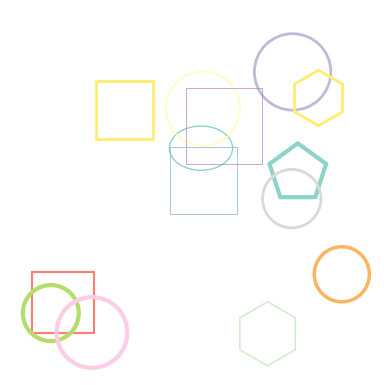[{"shape": "oval", "thickness": 1, "radius": 0.41, "center": [0.522, 0.615]}, {"shape": "pentagon", "thickness": 3, "radius": 0.39, "center": [0.774, 0.55]}, {"shape": "circle", "thickness": 1, "radius": 0.48, "center": [0.527, 0.718]}, {"shape": "circle", "thickness": 2, "radius": 0.5, "center": [0.76, 0.813]}, {"shape": "square", "thickness": 1.5, "radius": 0.4, "center": [0.163, 0.214]}, {"shape": "square", "thickness": 0.5, "radius": 0.44, "center": [0.528, 0.53]}, {"shape": "circle", "thickness": 2.5, "radius": 0.36, "center": [0.888, 0.288]}, {"shape": "circle", "thickness": 3, "radius": 0.36, "center": [0.132, 0.187]}, {"shape": "circle", "thickness": 3, "radius": 0.46, "center": [0.239, 0.137]}, {"shape": "circle", "thickness": 2, "radius": 0.38, "center": [0.758, 0.484]}, {"shape": "square", "thickness": 0.5, "radius": 0.49, "center": [0.583, 0.672]}, {"shape": "hexagon", "thickness": 1, "radius": 0.42, "center": [0.695, 0.133]}, {"shape": "square", "thickness": 2, "radius": 0.37, "center": [0.323, 0.714]}, {"shape": "hexagon", "thickness": 2, "radius": 0.36, "center": [0.827, 0.746]}]